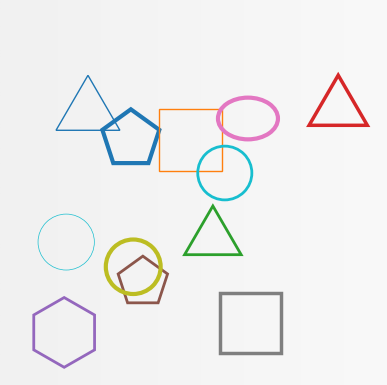[{"shape": "triangle", "thickness": 1, "radius": 0.48, "center": [0.227, 0.709]}, {"shape": "pentagon", "thickness": 3, "radius": 0.39, "center": [0.338, 0.639]}, {"shape": "square", "thickness": 1, "radius": 0.4, "center": [0.492, 0.637]}, {"shape": "triangle", "thickness": 2, "radius": 0.42, "center": [0.549, 0.381]}, {"shape": "triangle", "thickness": 2.5, "radius": 0.43, "center": [0.873, 0.718]}, {"shape": "hexagon", "thickness": 2, "radius": 0.45, "center": [0.166, 0.137]}, {"shape": "pentagon", "thickness": 2, "radius": 0.34, "center": [0.369, 0.268]}, {"shape": "oval", "thickness": 3, "radius": 0.39, "center": [0.64, 0.692]}, {"shape": "square", "thickness": 2.5, "radius": 0.39, "center": [0.646, 0.161]}, {"shape": "circle", "thickness": 3, "radius": 0.35, "center": [0.344, 0.307]}, {"shape": "circle", "thickness": 0.5, "radius": 0.36, "center": [0.171, 0.371]}, {"shape": "circle", "thickness": 2, "radius": 0.35, "center": [0.58, 0.551]}]